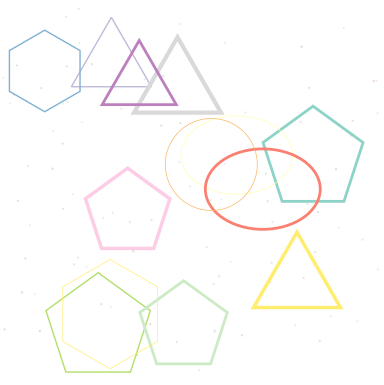[{"shape": "pentagon", "thickness": 2, "radius": 0.68, "center": [0.813, 0.588]}, {"shape": "oval", "thickness": 0.5, "radius": 0.73, "center": [0.615, 0.597]}, {"shape": "triangle", "thickness": 1, "radius": 0.6, "center": [0.289, 0.835]}, {"shape": "oval", "thickness": 2, "radius": 0.75, "center": [0.683, 0.509]}, {"shape": "hexagon", "thickness": 1, "radius": 0.53, "center": [0.116, 0.816]}, {"shape": "circle", "thickness": 0.5, "radius": 0.6, "center": [0.549, 0.573]}, {"shape": "pentagon", "thickness": 1, "radius": 0.71, "center": [0.255, 0.149]}, {"shape": "pentagon", "thickness": 2.5, "radius": 0.58, "center": [0.332, 0.448]}, {"shape": "triangle", "thickness": 3, "radius": 0.65, "center": [0.461, 0.773]}, {"shape": "triangle", "thickness": 2, "radius": 0.56, "center": [0.362, 0.784]}, {"shape": "pentagon", "thickness": 2, "radius": 0.6, "center": [0.477, 0.151]}, {"shape": "triangle", "thickness": 2.5, "radius": 0.65, "center": [0.771, 0.266]}, {"shape": "hexagon", "thickness": 0.5, "radius": 0.71, "center": [0.286, 0.184]}]